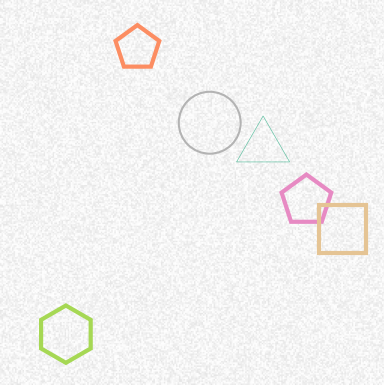[{"shape": "triangle", "thickness": 0.5, "radius": 0.4, "center": [0.683, 0.619]}, {"shape": "pentagon", "thickness": 3, "radius": 0.3, "center": [0.357, 0.875]}, {"shape": "pentagon", "thickness": 3, "radius": 0.34, "center": [0.796, 0.479]}, {"shape": "hexagon", "thickness": 3, "radius": 0.37, "center": [0.171, 0.132]}, {"shape": "square", "thickness": 3, "radius": 0.31, "center": [0.89, 0.405]}, {"shape": "circle", "thickness": 1.5, "radius": 0.4, "center": [0.545, 0.681]}]